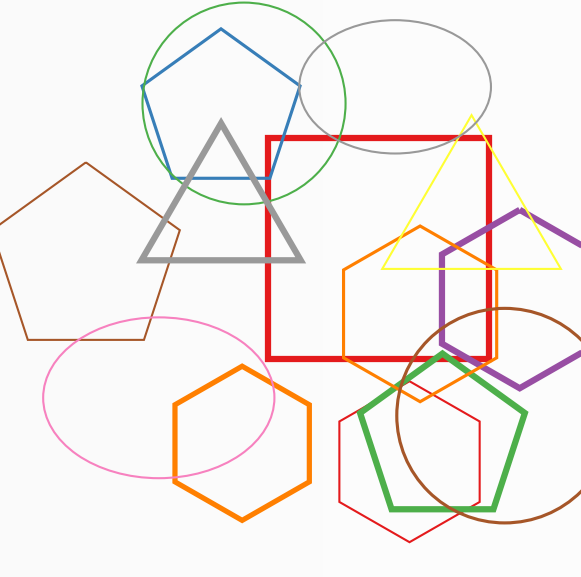[{"shape": "square", "thickness": 3, "radius": 0.95, "center": [0.651, 0.569]}, {"shape": "hexagon", "thickness": 1, "radius": 0.7, "center": [0.705, 0.2]}, {"shape": "pentagon", "thickness": 1.5, "radius": 0.72, "center": [0.38, 0.806]}, {"shape": "pentagon", "thickness": 3, "radius": 0.75, "center": [0.761, 0.238]}, {"shape": "circle", "thickness": 1, "radius": 0.87, "center": [0.42, 0.82]}, {"shape": "hexagon", "thickness": 3, "radius": 0.77, "center": [0.894, 0.481]}, {"shape": "hexagon", "thickness": 1.5, "radius": 0.76, "center": [0.723, 0.456]}, {"shape": "hexagon", "thickness": 2.5, "radius": 0.67, "center": [0.417, 0.232]}, {"shape": "triangle", "thickness": 1, "radius": 0.89, "center": [0.811, 0.622]}, {"shape": "circle", "thickness": 1.5, "radius": 0.93, "center": [0.868, 0.279]}, {"shape": "pentagon", "thickness": 1, "radius": 0.85, "center": [0.148, 0.548]}, {"shape": "oval", "thickness": 1, "radius": 0.99, "center": [0.273, 0.31]}, {"shape": "oval", "thickness": 1, "radius": 0.82, "center": [0.68, 0.849]}, {"shape": "triangle", "thickness": 3, "radius": 0.79, "center": [0.38, 0.628]}]